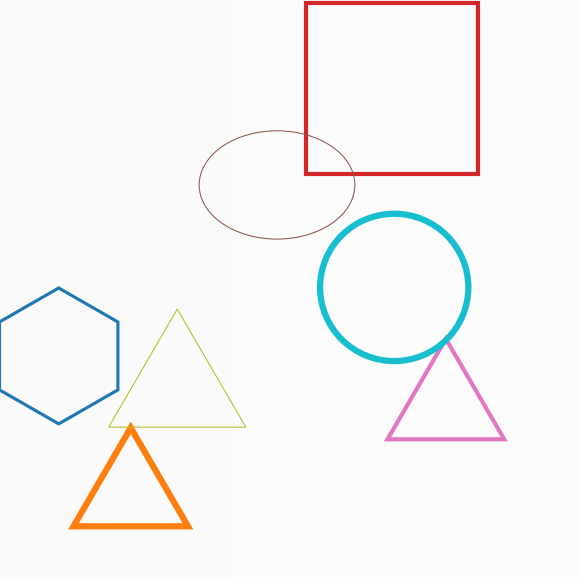[{"shape": "hexagon", "thickness": 1.5, "radius": 0.59, "center": [0.101, 0.383]}, {"shape": "triangle", "thickness": 3, "radius": 0.57, "center": [0.225, 0.145]}, {"shape": "square", "thickness": 2, "radius": 0.74, "center": [0.674, 0.846]}, {"shape": "oval", "thickness": 0.5, "radius": 0.67, "center": [0.477, 0.679]}, {"shape": "triangle", "thickness": 2, "radius": 0.58, "center": [0.767, 0.296]}, {"shape": "triangle", "thickness": 0.5, "radius": 0.68, "center": [0.305, 0.328]}, {"shape": "circle", "thickness": 3, "radius": 0.64, "center": [0.678, 0.501]}]